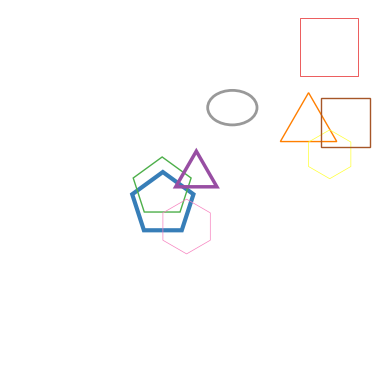[{"shape": "square", "thickness": 0.5, "radius": 0.37, "center": [0.854, 0.877]}, {"shape": "pentagon", "thickness": 3, "radius": 0.42, "center": [0.423, 0.47]}, {"shape": "pentagon", "thickness": 1, "radius": 0.4, "center": [0.421, 0.513]}, {"shape": "triangle", "thickness": 2.5, "radius": 0.31, "center": [0.51, 0.546]}, {"shape": "triangle", "thickness": 1, "radius": 0.42, "center": [0.801, 0.675]}, {"shape": "hexagon", "thickness": 0.5, "radius": 0.32, "center": [0.856, 0.599]}, {"shape": "square", "thickness": 1, "radius": 0.32, "center": [0.897, 0.682]}, {"shape": "hexagon", "thickness": 0.5, "radius": 0.36, "center": [0.485, 0.412]}, {"shape": "oval", "thickness": 2, "radius": 0.32, "center": [0.603, 0.72]}]